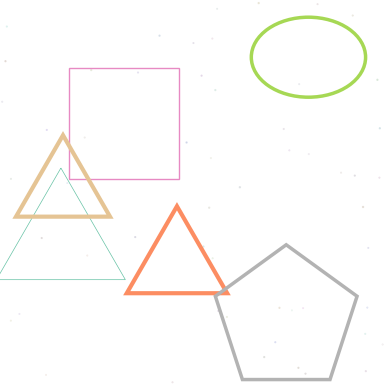[{"shape": "triangle", "thickness": 0.5, "radius": 0.97, "center": [0.158, 0.37]}, {"shape": "triangle", "thickness": 3, "radius": 0.75, "center": [0.46, 0.314]}, {"shape": "square", "thickness": 1, "radius": 0.72, "center": [0.322, 0.679]}, {"shape": "oval", "thickness": 2.5, "radius": 0.74, "center": [0.801, 0.851]}, {"shape": "triangle", "thickness": 3, "radius": 0.71, "center": [0.164, 0.508]}, {"shape": "pentagon", "thickness": 2.5, "radius": 0.97, "center": [0.743, 0.171]}]